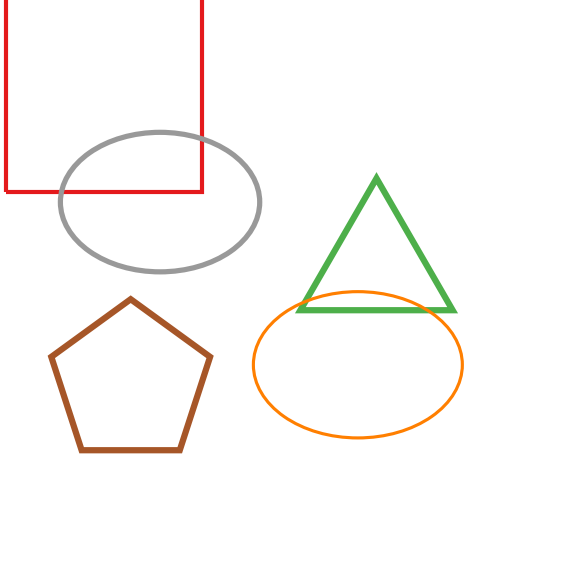[{"shape": "square", "thickness": 2, "radius": 0.85, "center": [0.18, 0.836]}, {"shape": "triangle", "thickness": 3, "radius": 0.76, "center": [0.652, 0.538]}, {"shape": "oval", "thickness": 1.5, "radius": 0.9, "center": [0.62, 0.367]}, {"shape": "pentagon", "thickness": 3, "radius": 0.72, "center": [0.226, 0.336]}, {"shape": "oval", "thickness": 2.5, "radius": 0.86, "center": [0.277, 0.649]}]